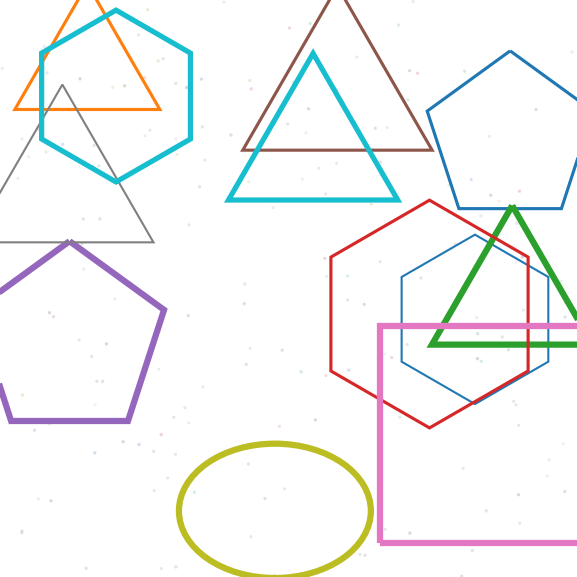[{"shape": "pentagon", "thickness": 1.5, "radius": 0.76, "center": [0.883, 0.76]}, {"shape": "hexagon", "thickness": 1, "radius": 0.73, "center": [0.822, 0.446]}, {"shape": "triangle", "thickness": 1.5, "radius": 0.72, "center": [0.151, 0.882]}, {"shape": "triangle", "thickness": 3, "radius": 0.8, "center": [0.887, 0.483]}, {"shape": "hexagon", "thickness": 1.5, "radius": 0.99, "center": [0.744, 0.455]}, {"shape": "pentagon", "thickness": 3, "radius": 0.86, "center": [0.12, 0.409]}, {"shape": "triangle", "thickness": 1.5, "radius": 0.95, "center": [0.584, 0.834]}, {"shape": "square", "thickness": 3, "radius": 0.94, "center": [0.846, 0.247]}, {"shape": "triangle", "thickness": 1, "radius": 0.91, "center": [0.108, 0.671]}, {"shape": "oval", "thickness": 3, "radius": 0.83, "center": [0.476, 0.115]}, {"shape": "hexagon", "thickness": 2.5, "radius": 0.74, "center": [0.201, 0.833]}, {"shape": "triangle", "thickness": 2.5, "radius": 0.85, "center": [0.542, 0.737]}]